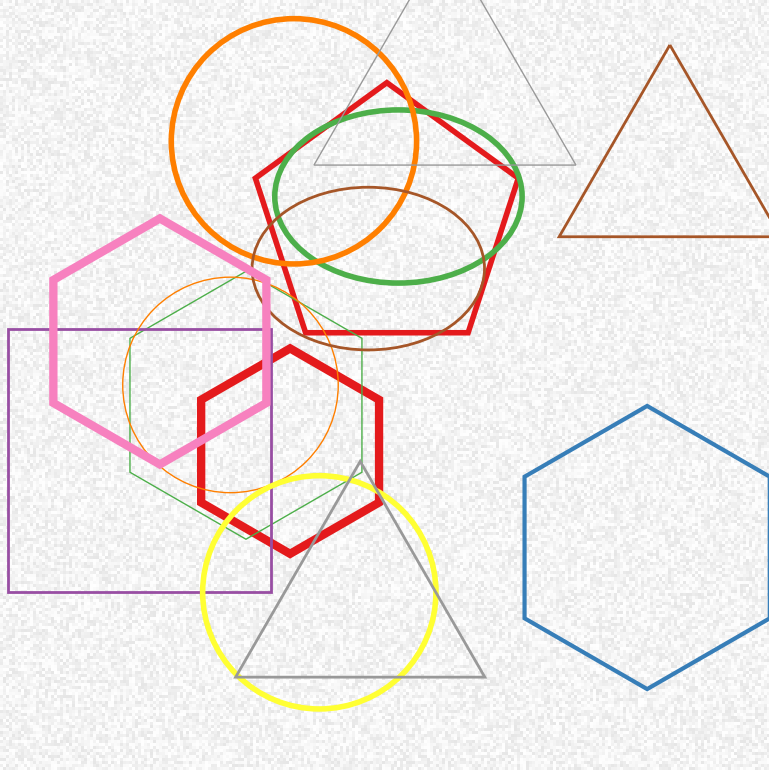[{"shape": "pentagon", "thickness": 2, "radius": 0.9, "center": [0.502, 0.713]}, {"shape": "hexagon", "thickness": 3, "radius": 0.67, "center": [0.377, 0.414]}, {"shape": "hexagon", "thickness": 1.5, "radius": 0.92, "center": [0.84, 0.289]}, {"shape": "oval", "thickness": 2, "radius": 0.8, "center": [0.517, 0.745]}, {"shape": "hexagon", "thickness": 0.5, "radius": 0.87, "center": [0.319, 0.474]}, {"shape": "square", "thickness": 1, "radius": 0.85, "center": [0.181, 0.402]}, {"shape": "circle", "thickness": 0.5, "radius": 0.7, "center": [0.299, 0.5]}, {"shape": "circle", "thickness": 2, "radius": 0.8, "center": [0.382, 0.816]}, {"shape": "circle", "thickness": 2, "radius": 0.76, "center": [0.415, 0.231]}, {"shape": "triangle", "thickness": 1, "radius": 0.83, "center": [0.87, 0.776]}, {"shape": "oval", "thickness": 1, "radius": 0.75, "center": [0.478, 0.651]}, {"shape": "hexagon", "thickness": 3, "radius": 0.8, "center": [0.208, 0.557]}, {"shape": "triangle", "thickness": 1, "radius": 0.93, "center": [0.468, 0.214]}, {"shape": "triangle", "thickness": 0.5, "radius": 0.98, "center": [0.578, 0.884]}]